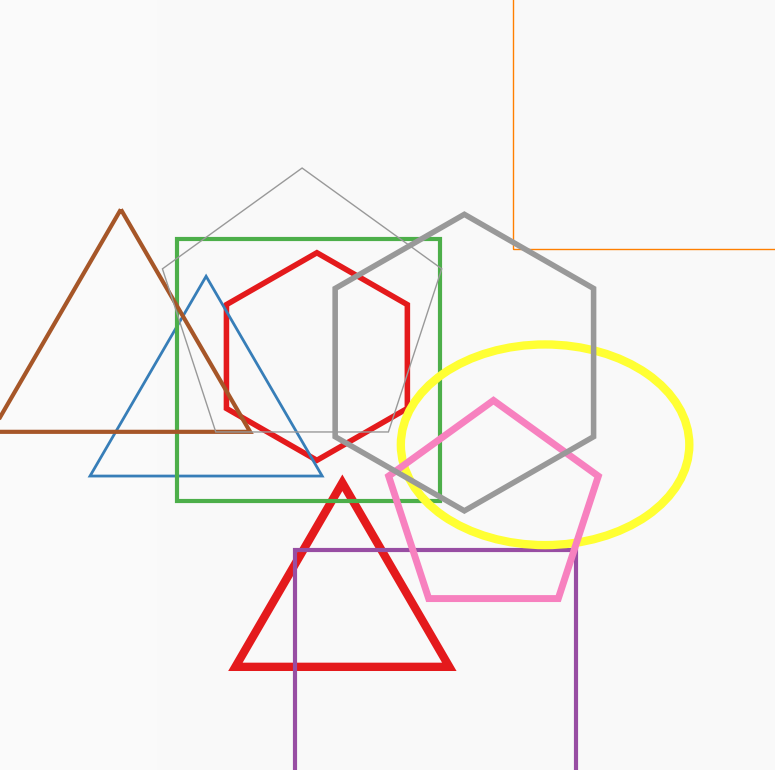[{"shape": "hexagon", "thickness": 2, "radius": 0.67, "center": [0.409, 0.537]}, {"shape": "triangle", "thickness": 3, "radius": 0.8, "center": [0.442, 0.214]}, {"shape": "triangle", "thickness": 1, "radius": 0.86, "center": [0.266, 0.468]}, {"shape": "square", "thickness": 1.5, "radius": 0.85, "center": [0.398, 0.52]}, {"shape": "square", "thickness": 1.5, "radius": 0.91, "center": [0.562, 0.105]}, {"shape": "square", "thickness": 0.5, "radius": 0.96, "center": [0.855, 0.869]}, {"shape": "oval", "thickness": 3, "radius": 0.93, "center": [0.703, 0.422]}, {"shape": "triangle", "thickness": 1.5, "radius": 0.96, "center": [0.156, 0.535]}, {"shape": "pentagon", "thickness": 2.5, "radius": 0.71, "center": [0.637, 0.338]}, {"shape": "hexagon", "thickness": 2, "radius": 0.96, "center": [0.599, 0.529]}, {"shape": "pentagon", "thickness": 0.5, "radius": 0.95, "center": [0.39, 0.592]}]